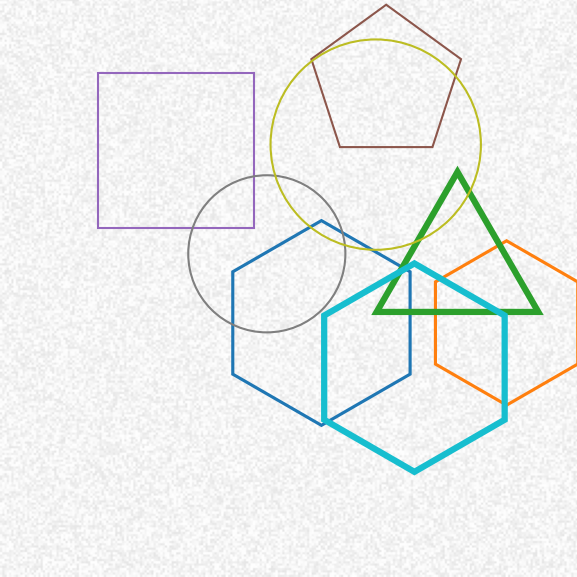[{"shape": "hexagon", "thickness": 1.5, "radius": 0.89, "center": [0.557, 0.44]}, {"shape": "hexagon", "thickness": 1.5, "radius": 0.71, "center": [0.877, 0.44]}, {"shape": "triangle", "thickness": 3, "radius": 0.81, "center": [0.792, 0.54]}, {"shape": "square", "thickness": 1, "radius": 0.67, "center": [0.305, 0.738]}, {"shape": "pentagon", "thickness": 1, "radius": 0.68, "center": [0.669, 0.855]}, {"shape": "circle", "thickness": 1, "radius": 0.68, "center": [0.462, 0.56]}, {"shape": "circle", "thickness": 1, "radius": 0.91, "center": [0.651, 0.749]}, {"shape": "hexagon", "thickness": 3, "radius": 0.9, "center": [0.718, 0.363]}]